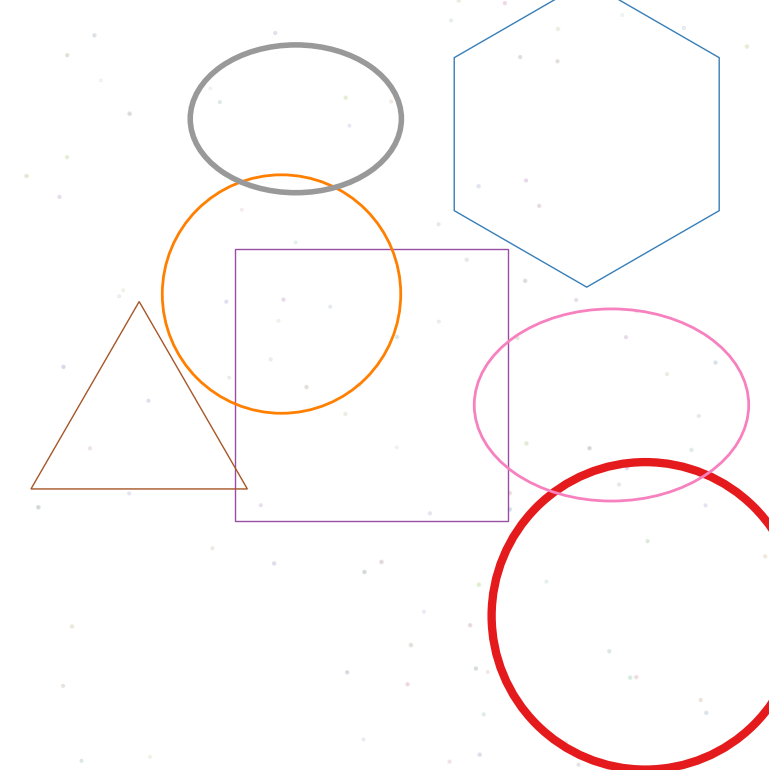[{"shape": "circle", "thickness": 3, "radius": 1.0, "center": [0.838, 0.2]}, {"shape": "hexagon", "thickness": 0.5, "radius": 0.99, "center": [0.762, 0.826]}, {"shape": "square", "thickness": 0.5, "radius": 0.89, "center": [0.483, 0.5]}, {"shape": "circle", "thickness": 1, "radius": 0.77, "center": [0.366, 0.618]}, {"shape": "triangle", "thickness": 0.5, "radius": 0.81, "center": [0.181, 0.446]}, {"shape": "oval", "thickness": 1, "radius": 0.89, "center": [0.794, 0.474]}, {"shape": "oval", "thickness": 2, "radius": 0.69, "center": [0.384, 0.846]}]